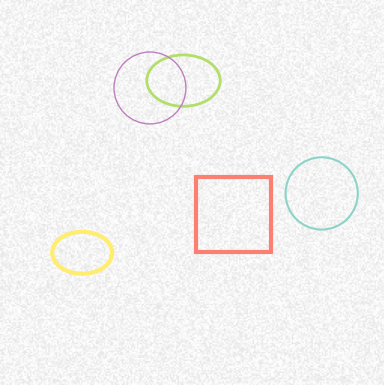[{"shape": "circle", "thickness": 1.5, "radius": 0.47, "center": [0.836, 0.498]}, {"shape": "square", "thickness": 3, "radius": 0.49, "center": [0.606, 0.443]}, {"shape": "oval", "thickness": 2, "radius": 0.48, "center": [0.477, 0.791]}, {"shape": "circle", "thickness": 1, "radius": 0.47, "center": [0.39, 0.772]}, {"shape": "oval", "thickness": 3, "radius": 0.39, "center": [0.214, 0.343]}]